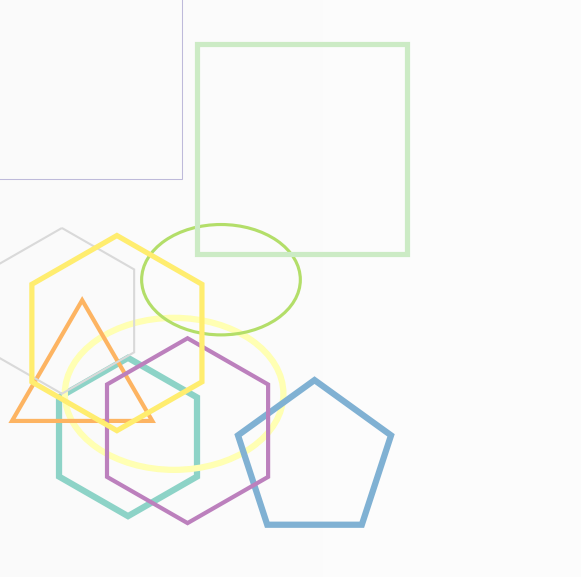[{"shape": "hexagon", "thickness": 3, "radius": 0.69, "center": [0.22, 0.242]}, {"shape": "oval", "thickness": 3, "radius": 0.94, "center": [0.3, 0.317]}, {"shape": "square", "thickness": 0.5, "radius": 0.99, "center": [0.114, 0.889]}, {"shape": "pentagon", "thickness": 3, "radius": 0.69, "center": [0.541, 0.203]}, {"shape": "triangle", "thickness": 2, "radius": 0.7, "center": [0.141, 0.34]}, {"shape": "oval", "thickness": 1.5, "radius": 0.68, "center": [0.38, 0.515]}, {"shape": "hexagon", "thickness": 1, "radius": 0.72, "center": [0.106, 0.461]}, {"shape": "hexagon", "thickness": 2, "radius": 0.8, "center": [0.323, 0.253]}, {"shape": "square", "thickness": 2.5, "radius": 0.91, "center": [0.52, 0.741]}, {"shape": "hexagon", "thickness": 2.5, "radius": 0.84, "center": [0.201, 0.422]}]